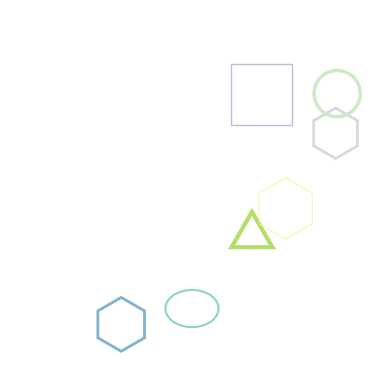[{"shape": "oval", "thickness": 1.5, "radius": 0.34, "center": [0.499, 0.199]}, {"shape": "square", "thickness": 1, "radius": 0.4, "center": [0.68, 0.754]}, {"shape": "hexagon", "thickness": 2, "radius": 0.35, "center": [0.315, 0.158]}, {"shape": "triangle", "thickness": 3, "radius": 0.31, "center": [0.654, 0.389]}, {"shape": "hexagon", "thickness": 2, "radius": 0.33, "center": [0.872, 0.654]}, {"shape": "circle", "thickness": 2.5, "radius": 0.3, "center": [0.876, 0.757]}, {"shape": "hexagon", "thickness": 0.5, "radius": 0.4, "center": [0.742, 0.459]}]